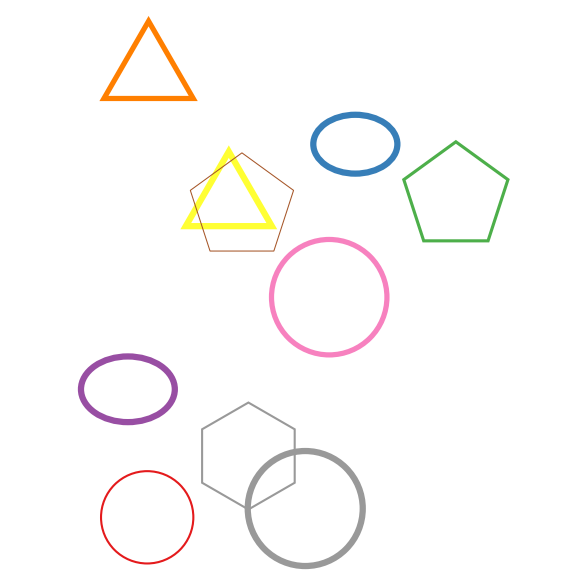[{"shape": "circle", "thickness": 1, "radius": 0.4, "center": [0.255, 0.103]}, {"shape": "oval", "thickness": 3, "radius": 0.36, "center": [0.615, 0.749]}, {"shape": "pentagon", "thickness": 1.5, "radius": 0.47, "center": [0.789, 0.659]}, {"shape": "oval", "thickness": 3, "radius": 0.41, "center": [0.221, 0.325]}, {"shape": "triangle", "thickness": 2.5, "radius": 0.45, "center": [0.257, 0.873]}, {"shape": "triangle", "thickness": 3, "radius": 0.43, "center": [0.396, 0.651]}, {"shape": "pentagon", "thickness": 0.5, "radius": 0.47, "center": [0.419, 0.64]}, {"shape": "circle", "thickness": 2.5, "radius": 0.5, "center": [0.57, 0.485]}, {"shape": "hexagon", "thickness": 1, "radius": 0.46, "center": [0.43, 0.209]}, {"shape": "circle", "thickness": 3, "radius": 0.5, "center": [0.529, 0.119]}]